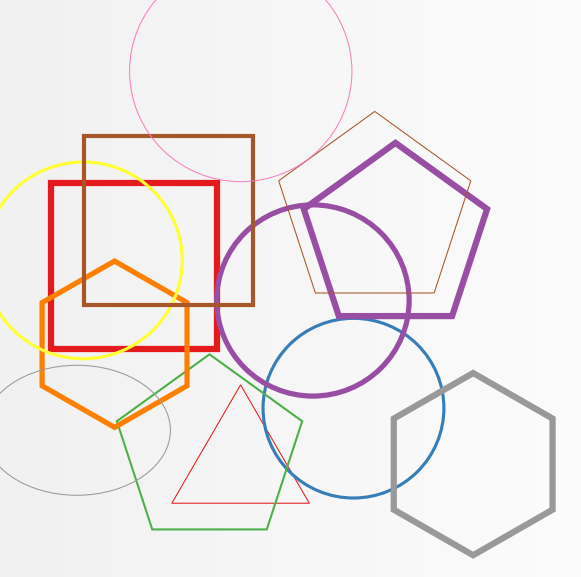[{"shape": "square", "thickness": 3, "radius": 0.72, "center": [0.23, 0.539]}, {"shape": "triangle", "thickness": 0.5, "radius": 0.68, "center": [0.414, 0.196]}, {"shape": "circle", "thickness": 1.5, "radius": 0.78, "center": [0.608, 0.292]}, {"shape": "pentagon", "thickness": 1, "radius": 0.84, "center": [0.36, 0.218]}, {"shape": "circle", "thickness": 2.5, "radius": 0.83, "center": [0.538, 0.479]}, {"shape": "pentagon", "thickness": 3, "radius": 0.83, "center": [0.68, 0.586]}, {"shape": "hexagon", "thickness": 2.5, "radius": 0.72, "center": [0.197, 0.403]}, {"shape": "circle", "thickness": 1.5, "radius": 0.85, "center": [0.143, 0.548]}, {"shape": "pentagon", "thickness": 0.5, "radius": 0.87, "center": [0.645, 0.632]}, {"shape": "square", "thickness": 2, "radius": 0.73, "center": [0.29, 0.617]}, {"shape": "circle", "thickness": 0.5, "radius": 0.96, "center": [0.414, 0.876]}, {"shape": "oval", "thickness": 0.5, "radius": 0.8, "center": [0.132, 0.254]}, {"shape": "hexagon", "thickness": 3, "radius": 0.79, "center": [0.814, 0.195]}]